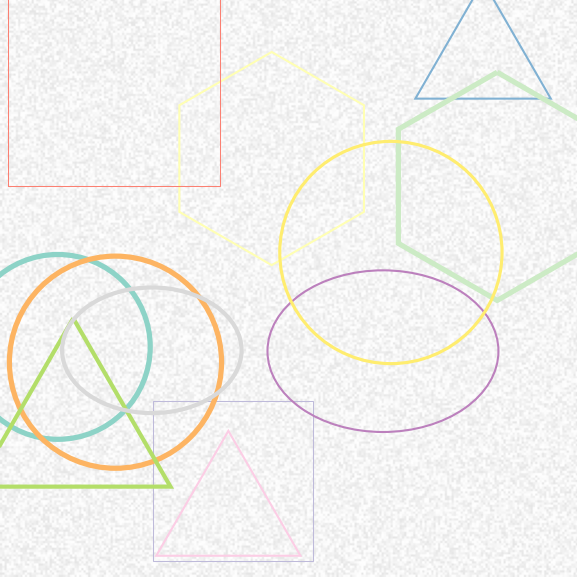[{"shape": "circle", "thickness": 2.5, "radius": 0.8, "center": [0.1, 0.398]}, {"shape": "hexagon", "thickness": 1, "radius": 0.92, "center": [0.47, 0.725]}, {"shape": "square", "thickness": 0.5, "radius": 0.7, "center": [0.403, 0.166]}, {"shape": "square", "thickness": 0.5, "radius": 0.92, "center": [0.197, 0.86]}, {"shape": "triangle", "thickness": 1, "radius": 0.68, "center": [0.837, 0.896]}, {"shape": "circle", "thickness": 2.5, "radius": 0.92, "center": [0.2, 0.372]}, {"shape": "triangle", "thickness": 2, "radius": 0.97, "center": [0.127, 0.254]}, {"shape": "triangle", "thickness": 1, "radius": 0.72, "center": [0.395, 0.109]}, {"shape": "oval", "thickness": 2, "radius": 0.78, "center": [0.263, 0.393]}, {"shape": "oval", "thickness": 1, "radius": 1.0, "center": [0.663, 0.391]}, {"shape": "hexagon", "thickness": 2.5, "radius": 0.99, "center": [0.861, 0.676]}, {"shape": "circle", "thickness": 1.5, "radius": 0.96, "center": [0.677, 0.562]}]